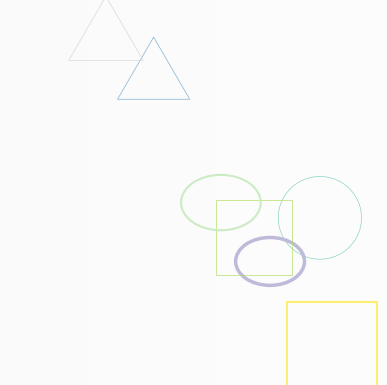[{"shape": "circle", "thickness": 0.5, "radius": 0.54, "center": [0.826, 0.434]}, {"shape": "oval", "thickness": 2.5, "radius": 0.44, "center": [0.697, 0.321]}, {"shape": "triangle", "thickness": 0.5, "radius": 0.54, "center": [0.396, 0.796]}, {"shape": "square", "thickness": 0.5, "radius": 0.49, "center": [0.655, 0.383]}, {"shape": "triangle", "thickness": 0.5, "radius": 0.56, "center": [0.273, 0.899]}, {"shape": "oval", "thickness": 1.5, "radius": 0.51, "center": [0.57, 0.474]}, {"shape": "square", "thickness": 1.5, "radius": 0.58, "center": [0.857, 0.1]}]